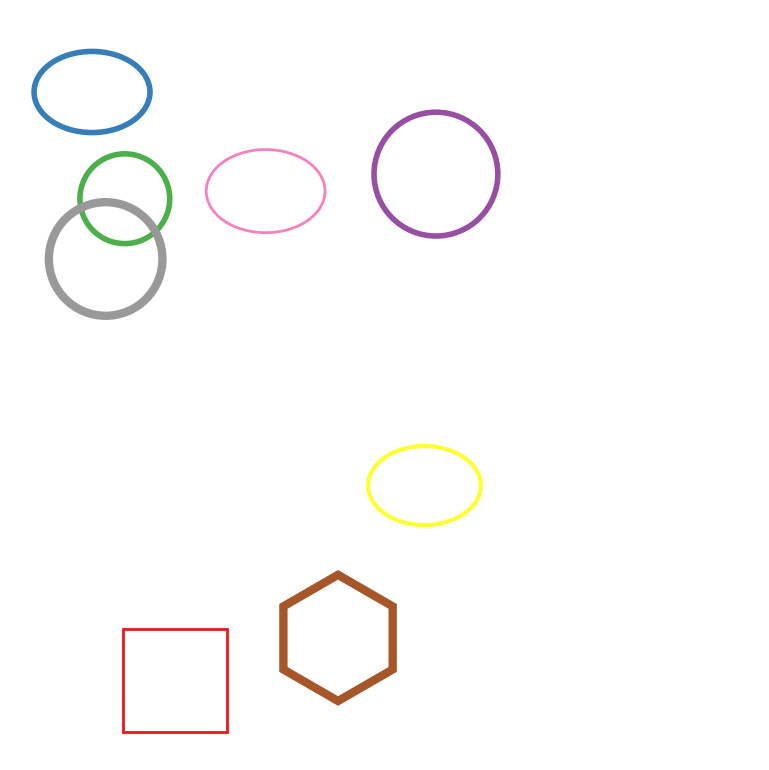[{"shape": "square", "thickness": 1, "radius": 0.34, "center": [0.227, 0.116]}, {"shape": "oval", "thickness": 2, "radius": 0.38, "center": [0.119, 0.881]}, {"shape": "circle", "thickness": 2, "radius": 0.29, "center": [0.162, 0.742]}, {"shape": "circle", "thickness": 2, "radius": 0.4, "center": [0.566, 0.774]}, {"shape": "oval", "thickness": 1.5, "radius": 0.37, "center": [0.551, 0.369]}, {"shape": "hexagon", "thickness": 3, "radius": 0.41, "center": [0.439, 0.172]}, {"shape": "oval", "thickness": 1, "radius": 0.39, "center": [0.345, 0.752]}, {"shape": "circle", "thickness": 3, "radius": 0.37, "center": [0.137, 0.664]}]